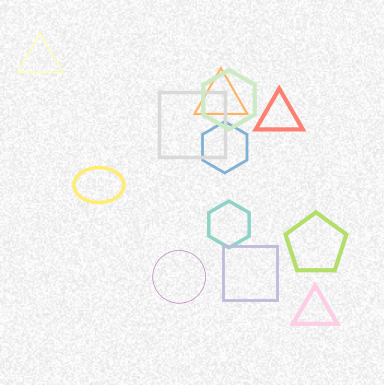[{"shape": "hexagon", "thickness": 2.5, "radius": 0.3, "center": [0.595, 0.417]}, {"shape": "triangle", "thickness": 1, "radius": 0.34, "center": [0.105, 0.846]}, {"shape": "square", "thickness": 2, "radius": 0.35, "center": [0.648, 0.291]}, {"shape": "triangle", "thickness": 3, "radius": 0.35, "center": [0.725, 0.699]}, {"shape": "hexagon", "thickness": 2, "radius": 0.33, "center": [0.584, 0.617]}, {"shape": "triangle", "thickness": 1.5, "radius": 0.4, "center": [0.574, 0.744]}, {"shape": "pentagon", "thickness": 3, "radius": 0.42, "center": [0.821, 0.365]}, {"shape": "triangle", "thickness": 3, "radius": 0.33, "center": [0.819, 0.192]}, {"shape": "square", "thickness": 2.5, "radius": 0.42, "center": [0.499, 0.677]}, {"shape": "circle", "thickness": 0.5, "radius": 0.34, "center": [0.465, 0.281]}, {"shape": "hexagon", "thickness": 3, "radius": 0.39, "center": [0.595, 0.741]}, {"shape": "oval", "thickness": 2.5, "radius": 0.32, "center": [0.257, 0.519]}]